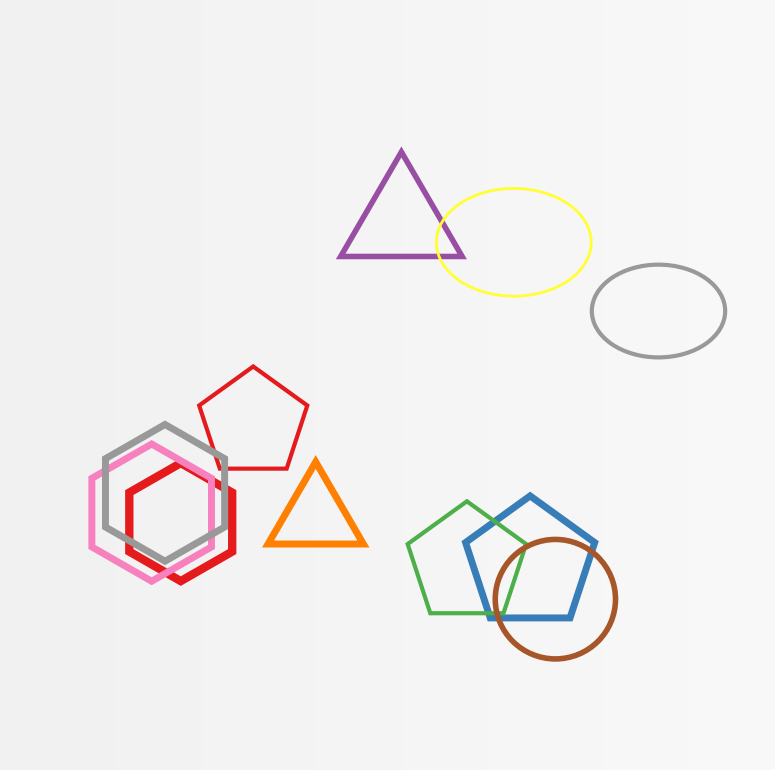[{"shape": "pentagon", "thickness": 1.5, "radius": 0.37, "center": [0.327, 0.451]}, {"shape": "hexagon", "thickness": 3, "radius": 0.38, "center": [0.233, 0.322]}, {"shape": "pentagon", "thickness": 2.5, "radius": 0.44, "center": [0.684, 0.268]}, {"shape": "pentagon", "thickness": 1.5, "radius": 0.4, "center": [0.602, 0.269]}, {"shape": "triangle", "thickness": 2, "radius": 0.45, "center": [0.518, 0.712]}, {"shape": "triangle", "thickness": 2.5, "radius": 0.36, "center": [0.407, 0.329]}, {"shape": "oval", "thickness": 1, "radius": 0.5, "center": [0.663, 0.685]}, {"shape": "circle", "thickness": 2, "radius": 0.39, "center": [0.717, 0.222]}, {"shape": "hexagon", "thickness": 2.5, "radius": 0.45, "center": [0.196, 0.334]}, {"shape": "oval", "thickness": 1.5, "radius": 0.43, "center": [0.85, 0.596]}, {"shape": "hexagon", "thickness": 2.5, "radius": 0.44, "center": [0.213, 0.36]}]